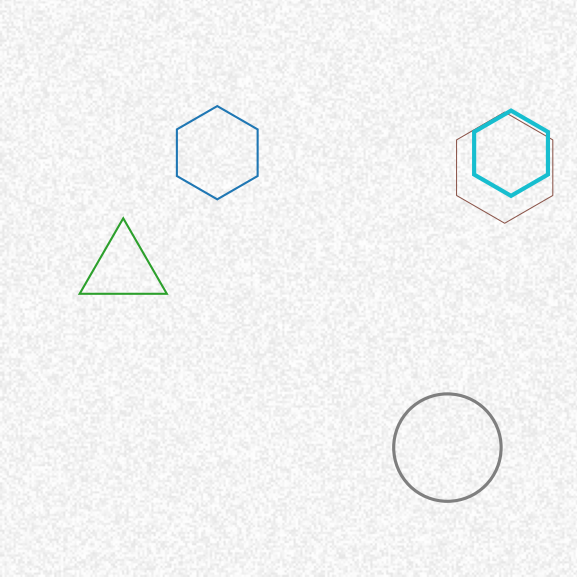[{"shape": "hexagon", "thickness": 1, "radius": 0.4, "center": [0.376, 0.735]}, {"shape": "triangle", "thickness": 1, "radius": 0.44, "center": [0.213, 0.534]}, {"shape": "hexagon", "thickness": 0.5, "radius": 0.48, "center": [0.874, 0.709]}, {"shape": "circle", "thickness": 1.5, "radius": 0.47, "center": [0.775, 0.224]}, {"shape": "hexagon", "thickness": 2, "radius": 0.37, "center": [0.885, 0.734]}]